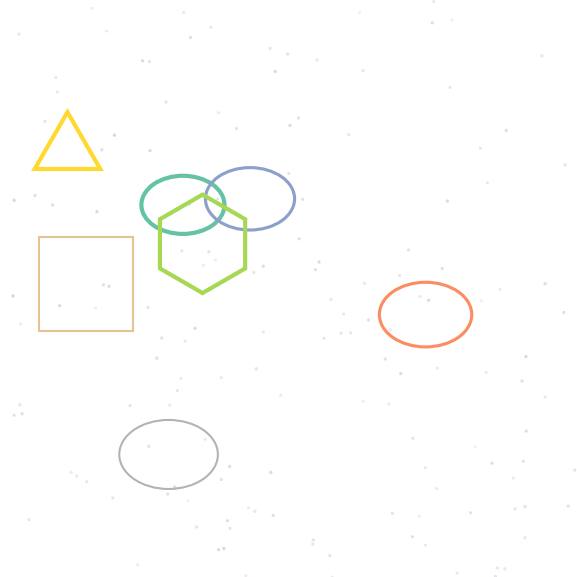[{"shape": "oval", "thickness": 2, "radius": 0.36, "center": [0.317, 0.644]}, {"shape": "oval", "thickness": 1.5, "radius": 0.4, "center": [0.737, 0.454]}, {"shape": "oval", "thickness": 1.5, "radius": 0.39, "center": [0.433, 0.655]}, {"shape": "hexagon", "thickness": 2, "radius": 0.43, "center": [0.351, 0.577]}, {"shape": "triangle", "thickness": 2, "radius": 0.33, "center": [0.117, 0.739]}, {"shape": "square", "thickness": 1, "radius": 0.4, "center": [0.149, 0.507]}, {"shape": "oval", "thickness": 1, "radius": 0.43, "center": [0.292, 0.212]}]